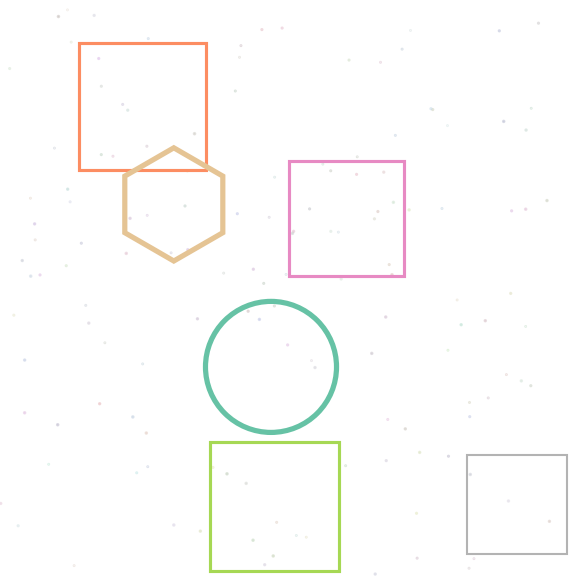[{"shape": "circle", "thickness": 2.5, "radius": 0.57, "center": [0.469, 0.364]}, {"shape": "square", "thickness": 1.5, "radius": 0.55, "center": [0.247, 0.815]}, {"shape": "square", "thickness": 1.5, "radius": 0.5, "center": [0.6, 0.62]}, {"shape": "square", "thickness": 1.5, "radius": 0.56, "center": [0.475, 0.122]}, {"shape": "hexagon", "thickness": 2.5, "radius": 0.49, "center": [0.301, 0.645]}, {"shape": "square", "thickness": 1, "radius": 0.43, "center": [0.895, 0.126]}]